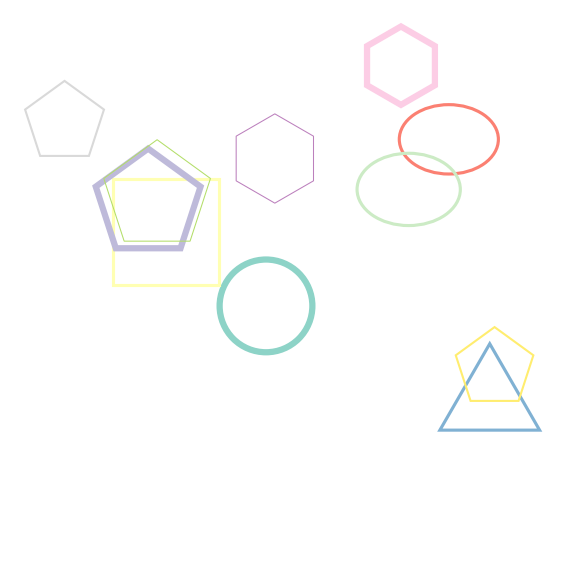[{"shape": "circle", "thickness": 3, "radius": 0.4, "center": [0.461, 0.469]}, {"shape": "square", "thickness": 1.5, "radius": 0.46, "center": [0.288, 0.597]}, {"shape": "pentagon", "thickness": 3, "radius": 0.48, "center": [0.257, 0.646]}, {"shape": "oval", "thickness": 1.5, "radius": 0.43, "center": [0.777, 0.758]}, {"shape": "triangle", "thickness": 1.5, "radius": 0.5, "center": [0.848, 0.304]}, {"shape": "pentagon", "thickness": 0.5, "radius": 0.49, "center": [0.272, 0.66]}, {"shape": "hexagon", "thickness": 3, "radius": 0.34, "center": [0.694, 0.885]}, {"shape": "pentagon", "thickness": 1, "radius": 0.36, "center": [0.112, 0.787]}, {"shape": "hexagon", "thickness": 0.5, "radius": 0.39, "center": [0.476, 0.725]}, {"shape": "oval", "thickness": 1.5, "radius": 0.45, "center": [0.708, 0.671]}, {"shape": "pentagon", "thickness": 1, "radius": 0.35, "center": [0.856, 0.362]}]